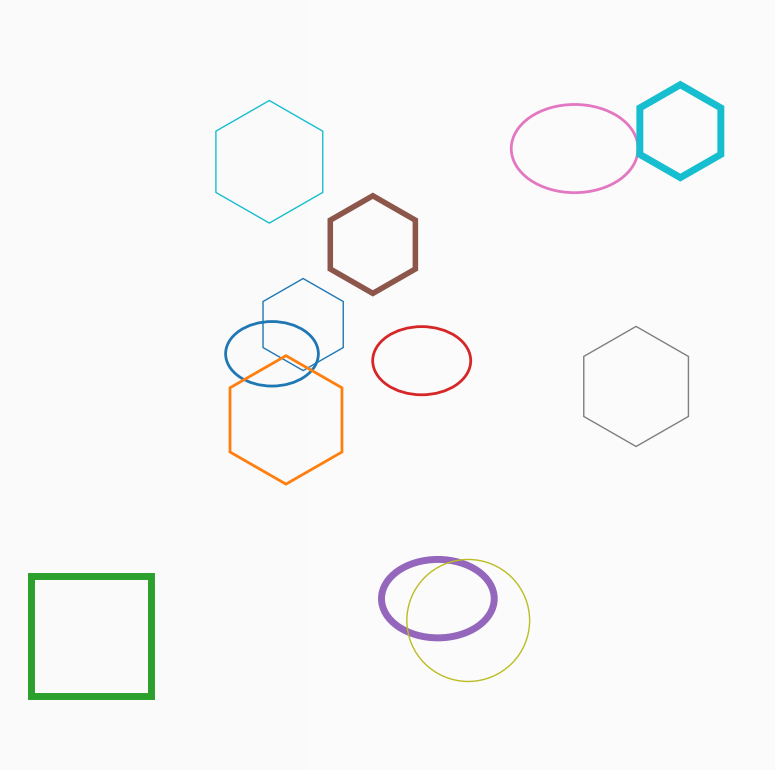[{"shape": "hexagon", "thickness": 0.5, "radius": 0.3, "center": [0.391, 0.579]}, {"shape": "oval", "thickness": 1, "radius": 0.3, "center": [0.351, 0.541]}, {"shape": "hexagon", "thickness": 1, "radius": 0.42, "center": [0.369, 0.455]}, {"shape": "square", "thickness": 2.5, "radius": 0.39, "center": [0.118, 0.174]}, {"shape": "oval", "thickness": 1, "radius": 0.32, "center": [0.544, 0.532]}, {"shape": "oval", "thickness": 2.5, "radius": 0.36, "center": [0.565, 0.223]}, {"shape": "hexagon", "thickness": 2, "radius": 0.32, "center": [0.481, 0.682]}, {"shape": "oval", "thickness": 1, "radius": 0.41, "center": [0.741, 0.807]}, {"shape": "hexagon", "thickness": 0.5, "radius": 0.39, "center": [0.821, 0.498]}, {"shape": "circle", "thickness": 0.5, "radius": 0.4, "center": [0.604, 0.194]}, {"shape": "hexagon", "thickness": 2.5, "radius": 0.3, "center": [0.878, 0.83]}, {"shape": "hexagon", "thickness": 0.5, "radius": 0.4, "center": [0.347, 0.79]}]